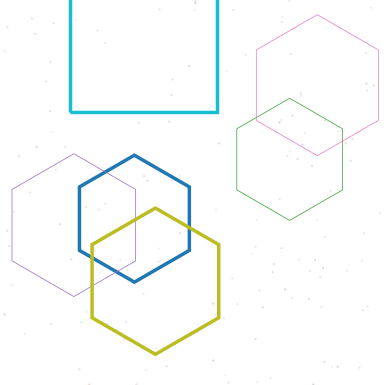[{"shape": "hexagon", "thickness": 2.5, "radius": 0.82, "center": [0.349, 0.432]}, {"shape": "hexagon", "thickness": 0.5, "radius": 0.79, "center": [0.752, 0.586]}, {"shape": "hexagon", "thickness": 0.5, "radius": 0.93, "center": [0.192, 0.415]}, {"shape": "hexagon", "thickness": 0.5, "radius": 0.92, "center": [0.824, 0.779]}, {"shape": "hexagon", "thickness": 2.5, "radius": 0.95, "center": [0.404, 0.27]}, {"shape": "square", "thickness": 2.5, "radius": 0.95, "center": [0.373, 0.899]}]